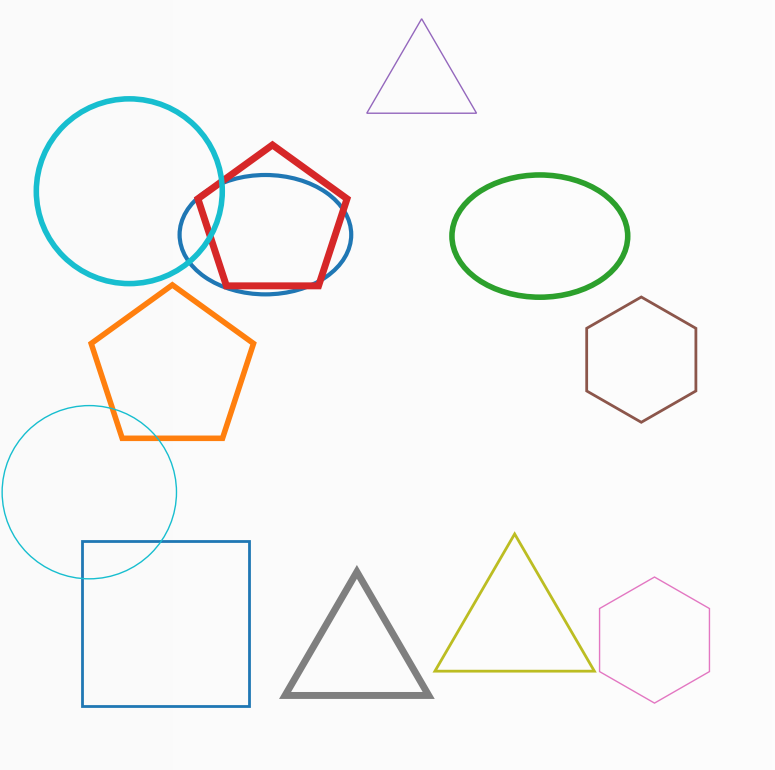[{"shape": "oval", "thickness": 1.5, "radius": 0.55, "center": [0.342, 0.695]}, {"shape": "square", "thickness": 1, "radius": 0.54, "center": [0.213, 0.191]}, {"shape": "pentagon", "thickness": 2, "radius": 0.55, "center": [0.222, 0.52]}, {"shape": "oval", "thickness": 2, "radius": 0.57, "center": [0.697, 0.693]}, {"shape": "pentagon", "thickness": 2.5, "radius": 0.51, "center": [0.352, 0.711]}, {"shape": "triangle", "thickness": 0.5, "radius": 0.41, "center": [0.544, 0.894]}, {"shape": "hexagon", "thickness": 1, "radius": 0.41, "center": [0.827, 0.533]}, {"shape": "hexagon", "thickness": 0.5, "radius": 0.41, "center": [0.845, 0.169]}, {"shape": "triangle", "thickness": 2.5, "radius": 0.54, "center": [0.461, 0.15]}, {"shape": "triangle", "thickness": 1, "radius": 0.59, "center": [0.664, 0.188]}, {"shape": "circle", "thickness": 0.5, "radius": 0.56, "center": [0.115, 0.361]}, {"shape": "circle", "thickness": 2, "radius": 0.6, "center": [0.167, 0.752]}]